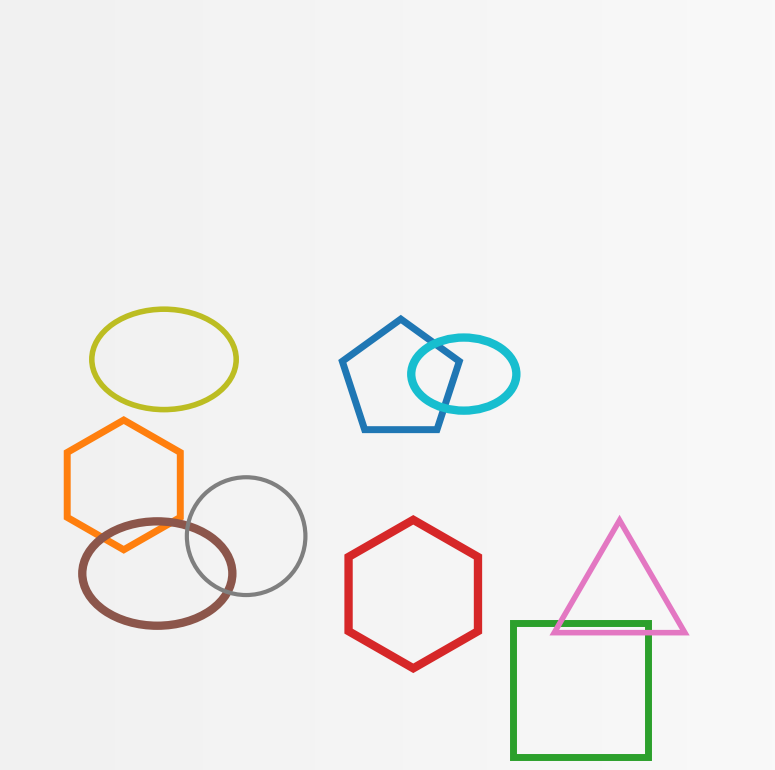[{"shape": "pentagon", "thickness": 2.5, "radius": 0.4, "center": [0.517, 0.506]}, {"shape": "hexagon", "thickness": 2.5, "radius": 0.42, "center": [0.16, 0.37]}, {"shape": "square", "thickness": 2.5, "radius": 0.44, "center": [0.749, 0.104]}, {"shape": "hexagon", "thickness": 3, "radius": 0.48, "center": [0.533, 0.228]}, {"shape": "oval", "thickness": 3, "radius": 0.48, "center": [0.203, 0.255]}, {"shape": "triangle", "thickness": 2, "radius": 0.49, "center": [0.799, 0.227]}, {"shape": "circle", "thickness": 1.5, "radius": 0.38, "center": [0.318, 0.304]}, {"shape": "oval", "thickness": 2, "radius": 0.47, "center": [0.212, 0.533]}, {"shape": "oval", "thickness": 3, "radius": 0.34, "center": [0.598, 0.514]}]